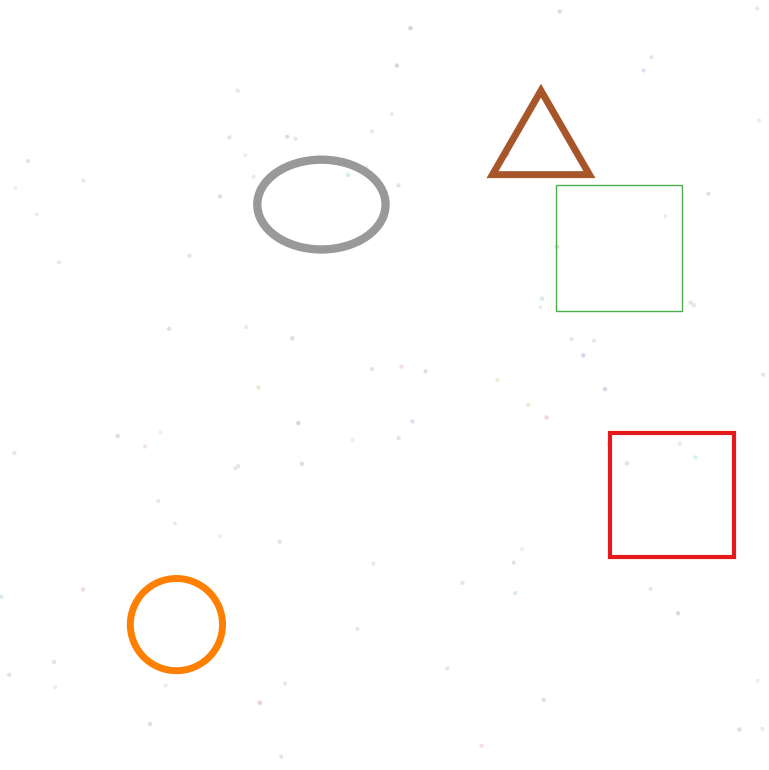[{"shape": "square", "thickness": 1.5, "radius": 0.4, "center": [0.873, 0.357]}, {"shape": "square", "thickness": 0.5, "radius": 0.41, "center": [0.804, 0.678]}, {"shape": "circle", "thickness": 2.5, "radius": 0.3, "center": [0.229, 0.189]}, {"shape": "triangle", "thickness": 2.5, "radius": 0.36, "center": [0.703, 0.81]}, {"shape": "oval", "thickness": 3, "radius": 0.42, "center": [0.417, 0.734]}]